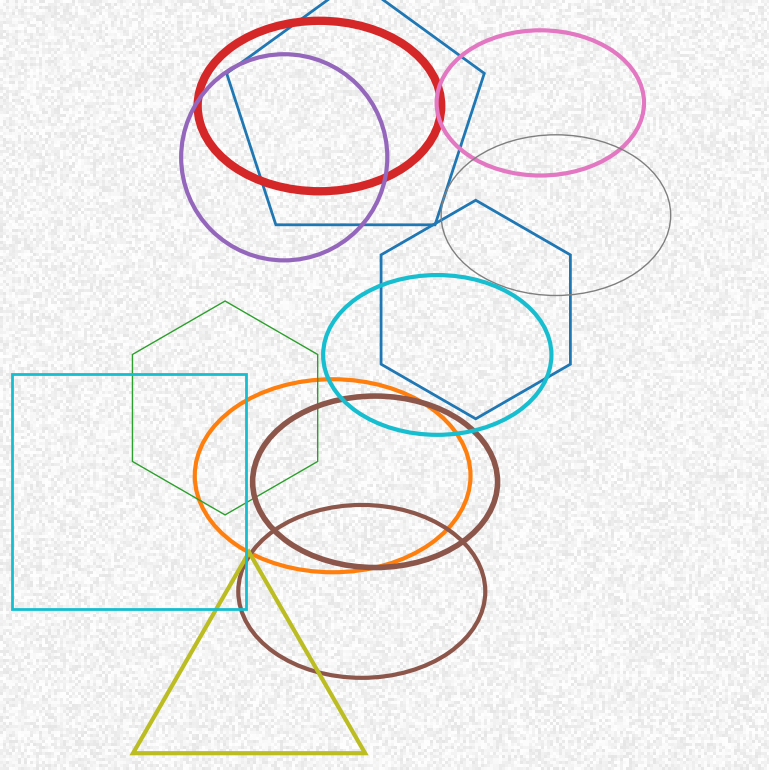[{"shape": "hexagon", "thickness": 1, "radius": 0.71, "center": [0.618, 0.598]}, {"shape": "pentagon", "thickness": 1, "radius": 0.88, "center": [0.462, 0.85]}, {"shape": "oval", "thickness": 1.5, "radius": 0.9, "center": [0.432, 0.382]}, {"shape": "hexagon", "thickness": 0.5, "radius": 0.69, "center": [0.292, 0.47]}, {"shape": "oval", "thickness": 3, "radius": 0.79, "center": [0.415, 0.862]}, {"shape": "circle", "thickness": 1.5, "radius": 0.67, "center": [0.369, 0.796]}, {"shape": "oval", "thickness": 1.5, "radius": 0.8, "center": [0.47, 0.232]}, {"shape": "oval", "thickness": 2, "radius": 0.8, "center": [0.487, 0.374]}, {"shape": "oval", "thickness": 1.5, "radius": 0.67, "center": [0.702, 0.866]}, {"shape": "oval", "thickness": 0.5, "radius": 0.75, "center": [0.722, 0.721]}, {"shape": "triangle", "thickness": 1.5, "radius": 0.87, "center": [0.323, 0.109]}, {"shape": "square", "thickness": 1, "radius": 0.76, "center": [0.167, 0.362]}, {"shape": "oval", "thickness": 1.5, "radius": 0.74, "center": [0.568, 0.539]}]